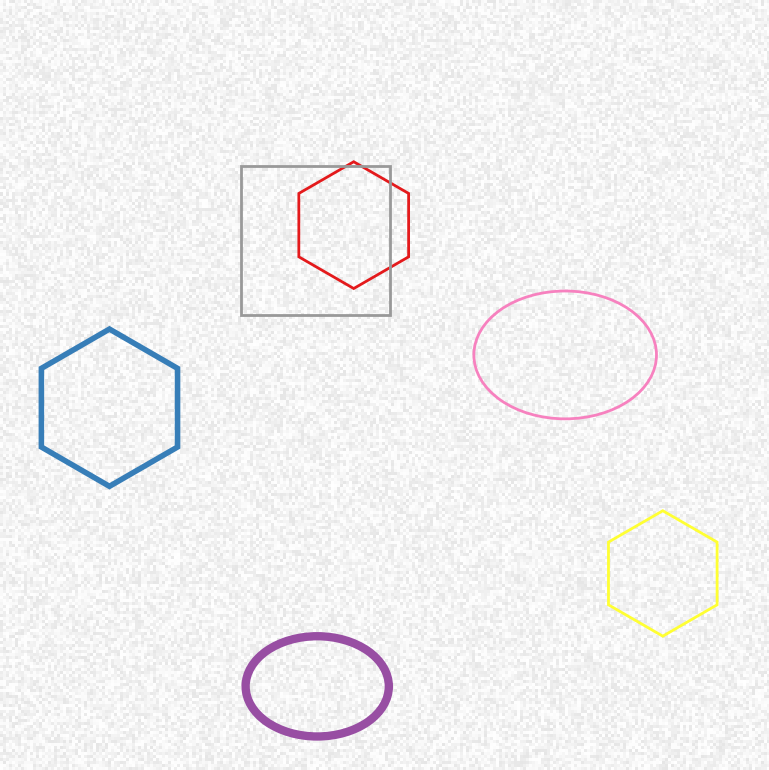[{"shape": "hexagon", "thickness": 1, "radius": 0.41, "center": [0.459, 0.708]}, {"shape": "hexagon", "thickness": 2, "radius": 0.51, "center": [0.142, 0.471]}, {"shape": "oval", "thickness": 3, "radius": 0.46, "center": [0.412, 0.109]}, {"shape": "hexagon", "thickness": 1, "radius": 0.41, "center": [0.861, 0.255]}, {"shape": "oval", "thickness": 1, "radius": 0.59, "center": [0.734, 0.539]}, {"shape": "square", "thickness": 1, "radius": 0.49, "center": [0.41, 0.687]}]